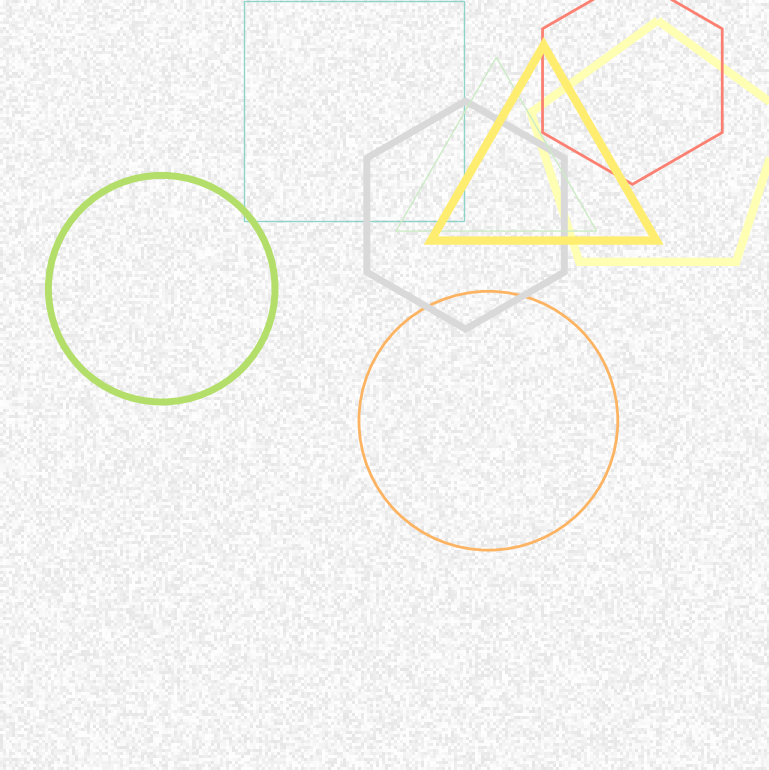[{"shape": "square", "thickness": 0.5, "radius": 0.71, "center": [0.459, 0.855]}, {"shape": "pentagon", "thickness": 3, "radius": 0.87, "center": [0.854, 0.8]}, {"shape": "hexagon", "thickness": 1, "radius": 0.67, "center": [0.821, 0.895]}, {"shape": "circle", "thickness": 1, "radius": 0.84, "center": [0.634, 0.454]}, {"shape": "circle", "thickness": 2.5, "radius": 0.74, "center": [0.21, 0.625]}, {"shape": "hexagon", "thickness": 2.5, "radius": 0.74, "center": [0.605, 0.721]}, {"shape": "triangle", "thickness": 0.5, "radius": 0.75, "center": [0.645, 0.775]}, {"shape": "triangle", "thickness": 3, "radius": 0.85, "center": [0.706, 0.772]}]